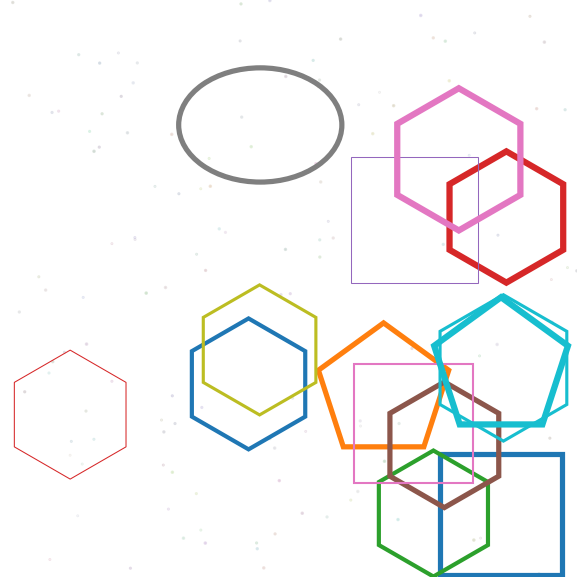[{"shape": "square", "thickness": 2.5, "radius": 0.53, "center": [0.868, 0.108]}, {"shape": "hexagon", "thickness": 2, "radius": 0.57, "center": [0.43, 0.334]}, {"shape": "pentagon", "thickness": 2.5, "radius": 0.59, "center": [0.664, 0.321]}, {"shape": "hexagon", "thickness": 2, "radius": 0.55, "center": [0.751, 0.11]}, {"shape": "hexagon", "thickness": 0.5, "radius": 0.56, "center": [0.122, 0.281]}, {"shape": "hexagon", "thickness": 3, "radius": 0.57, "center": [0.877, 0.623]}, {"shape": "square", "thickness": 0.5, "radius": 0.55, "center": [0.718, 0.618]}, {"shape": "hexagon", "thickness": 2.5, "radius": 0.54, "center": [0.769, 0.229]}, {"shape": "square", "thickness": 1, "radius": 0.52, "center": [0.716, 0.265]}, {"shape": "hexagon", "thickness": 3, "radius": 0.62, "center": [0.794, 0.723]}, {"shape": "oval", "thickness": 2.5, "radius": 0.71, "center": [0.451, 0.783]}, {"shape": "hexagon", "thickness": 1.5, "radius": 0.56, "center": [0.449, 0.393]}, {"shape": "pentagon", "thickness": 3, "radius": 0.61, "center": [0.868, 0.363]}, {"shape": "hexagon", "thickness": 1.5, "radius": 0.63, "center": [0.872, 0.362]}]